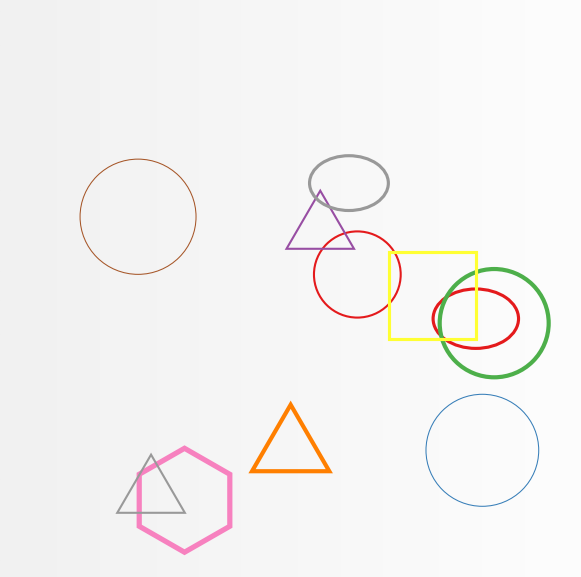[{"shape": "oval", "thickness": 1.5, "radius": 0.37, "center": [0.819, 0.447]}, {"shape": "circle", "thickness": 1, "radius": 0.37, "center": [0.615, 0.524]}, {"shape": "circle", "thickness": 0.5, "radius": 0.48, "center": [0.83, 0.219]}, {"shape": "circle", "thickness": 2, "radius": 0.47, "center": [0.85, 0.44]}, {"shape": "triangle", "thickness": 1, "radius": 0.34, "center": [0.551, 0.602]}, {"shape": "triangle", "thickness": 2, "radius": 0.38, "center": [0.5, 0.222]}, {"shape": "square", "thickness": 1.5, "radius": 0.38, "center": [0.744, 0.487]}, {"shape": "circle", "thickness": 0.5, "radius": 0.5, "center": [0.238, 0.624]}, {"shape": "hexagon", "thickness": 2.5, "radius": 0.45, "center": [0.317, 0.133]}, {"shape": "triangle", "thickness": 1, "radius": 0.34, "center": [0.26, 0.145]}, {"shape": "oval", "thickness": 1.5, "radius": 0.34, "center": [0.6, 0.682]}]